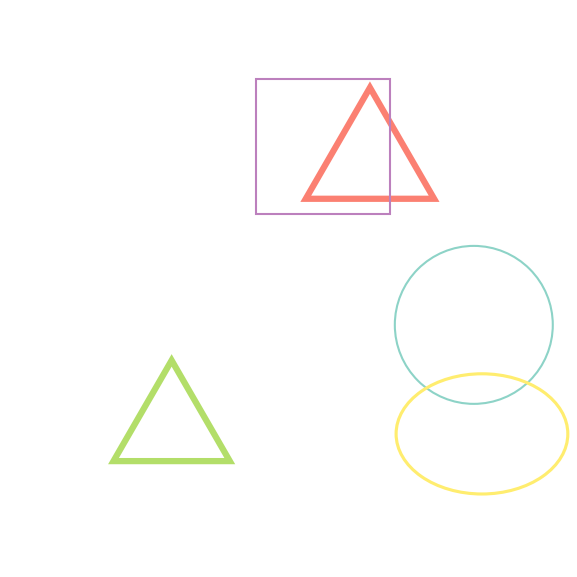[{"shape": "circle", "thickness": 1, "radius": 0.68, "center": [0.82, 0.437]}, {"shape": "triangle", "thickness": 3, "radius": 0.64, "center": [0.641, 0.719]}, {"shape": "triangle", "thickness": 3, "radius": 0.58, "center": [0.297, 0.259]}, {"shape": "square", "thickness": 1, "radius": 0.58, "center": [0.559, 0.745]}, {"shape": "oval", "thickness": 1.5, "radius": 0.74, "center": [0.835, 0.248]}]